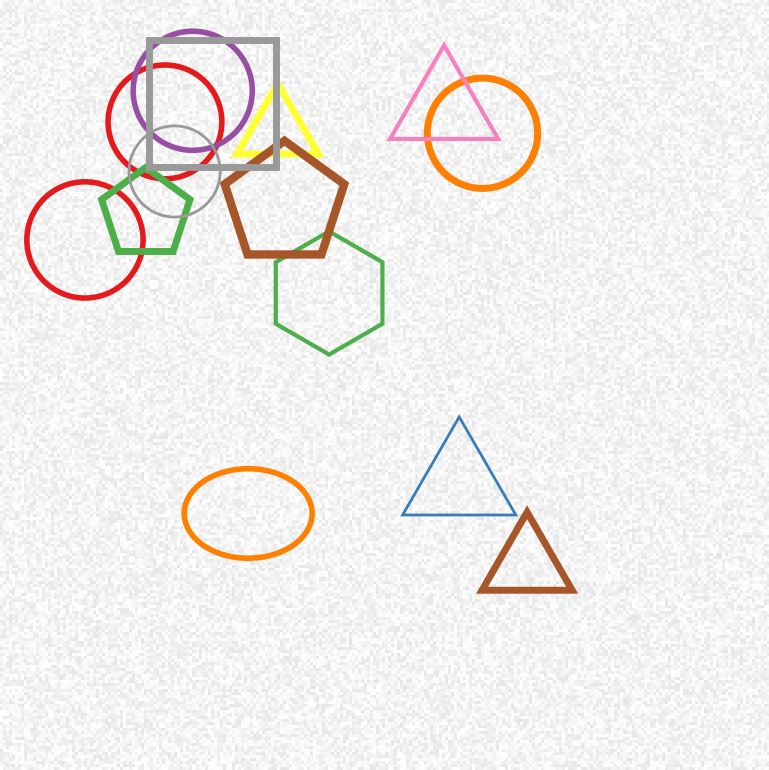[{"shape": "circle", "thickness": 2, "radius": 0.38, "center": [0.11, 0.688]}, {"shape": "circle", "thickness": 2, "radius": 0.37, "center": [0.214, 0.842]}, {"shape": "triangle", "thickness": 1, "radius": 0.42, "center": [0.596, 0.374]}, {"shape": "pentagon", "thickness": 2.5, "radius": 0.3, "center": [0.189, 0.722]}, {"shape": "hexagon", "thickness": 1.5, "radius": 0.4, "center": [0.427, 0.62]}, {"shape": "circle", "thickness": 2, "radius": 0.39, "center": [0.25, 0.882]}, {"shape": "circle", "thickness": 2.5, "radius": 0.36, "center": [0.627, 0.827]}, {"shape": "oval", "thickness": 2, "radius": 0.42, "center": [0.322, 0.333]}, {"shape": "triangle", "thickness": 2.5, "radius": 0.31, "center": [0.361, 0.83]}, {"shape": "triangle", "thickness": 2.5, "radius": 0.34, "center": [0.685, 0.267]}, {"shape": "pentagon", "thickness": 3, "radius": 0.41, "center": [0.369, 0.736]}, {"shape": "triangle", "thickness": 1.5, "radius": 0.41, "center": [0.577, 0.86]}, {"shape": "square", "thickness": 2.5, "radius": 0.41, "center": [0.276, 0.866]}, {"shape": "circle", "thickness": 1, "radius": 0.3, "center": [0.227, 0.777]}]